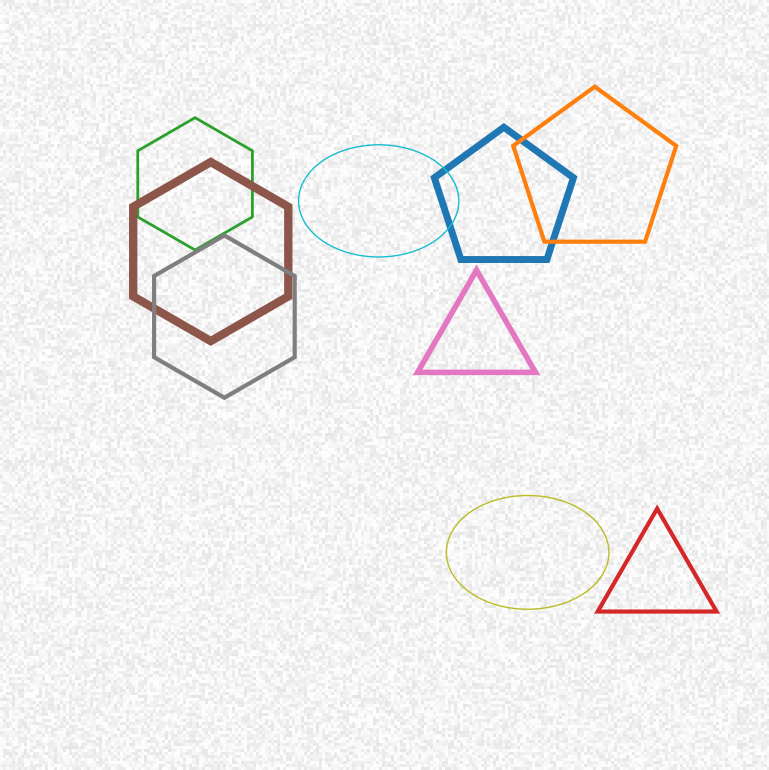[{"shape": "pentagon", "thickness": 2.5, "radius": 0.47, "center": [0.654, 0.74]}, {"shape": "pentagon", "thickness": 1.5, "radius": 0.56, "center": [0.772, 0.776]}, {"shape": "hexagon", "thickness": 1, "radius": 0.43, "center": [0.253, 0.761]}, {"shape": "triangle", "thickness": 1.5, "radius": 0.45, "center": [0.853, 0.25]}, {"shape": "hexagon", "thickness": 3, "radius": 0.58, "center": [0.274, 0.673]}, {"shape": "triangle", "thickness": 2, "radius": 0.44, "center": [0.619, 0.561]}, {"shape": "hexagon", "thickness": 1.5, "radius": 0.53, "center": [0.291, 0.589]}, {"shape": "oval", "thickness": 0.5, "radius": 0.53, "center": [0.685, 0.283]}, {"shape": "oval", "thickness": 0.5, "radius": 0.52, "center": [0.492, 0.739]}]